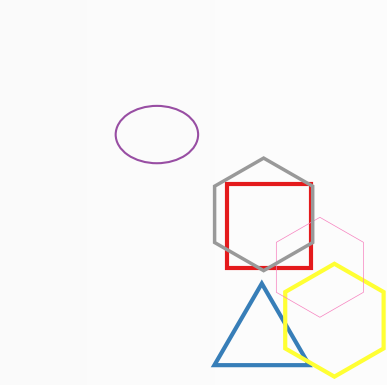[{"shape": "square", "thickness": 3, "radius": 0.54, "center": [0.695, 0.413]}, {"shape": "triangle", "thickness": 3, "radius": 0.71, "center": [0.676, 0.122]}, {"shape": "oval", "thickness": 1.5, "radius": 0.53, "center": [0.405, 0.651]}, {"shape": "hexagon", "thickness": 3, "radius": 0.73, "center": [0.863, 0.168]}, {"shape": "hexagon", "thickness": 0.5, "radius": 0.65, "center": [0.826, 0.306]}, {"shape": "hexagon", "thickness": 2.5, "radius": 0.73, "center": [0.68, 0.443]}]